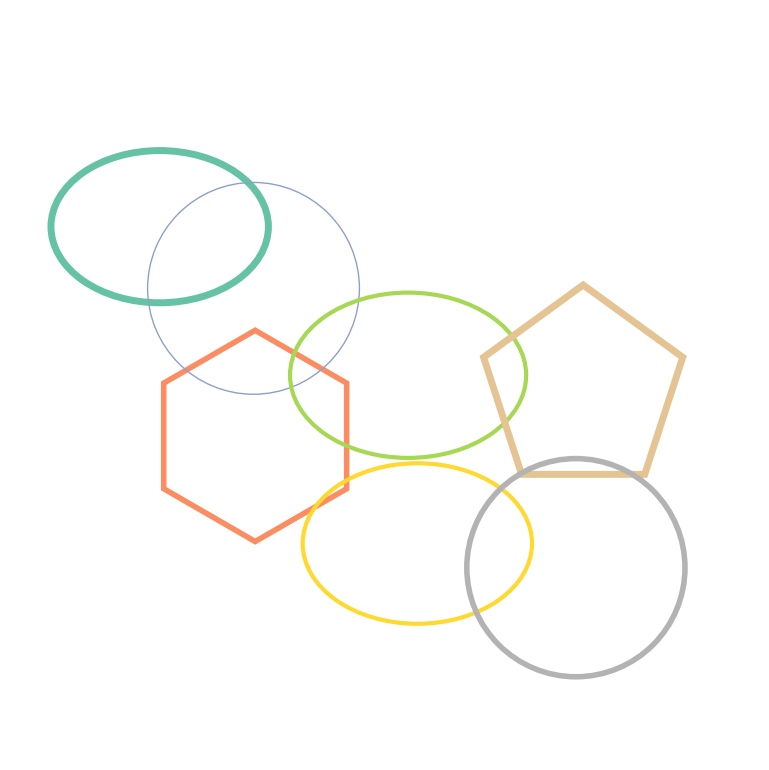[{"shape": "oval", "thickness": 2.5, "radius": 0.71, "center": [0.207, 0.706]}, {"shape": "hexagon", "thickness": 2, "radius": 0.69, "center": [0.331, 0.434]}, {"shape": "circle", "thickness": 0.5, "radius": 0.69, "center": [0.329, 0.626]}, {"shape": "oval", "thickness": 1.5, "radius": 0.77, "center": [0.53, 0.513]}, {"shape": "oval", "thickness": 1.5, "radius": 0.74, "center": [0.542, 0.294]}, {"shape": "pentagon", "thickness": 2.5, "radius": 0.68, "center": [0.757, 0.494]}, {"shape": "circle", "thickness": 2, "radius": 0.71, "center": [0.748, 0.263]}]